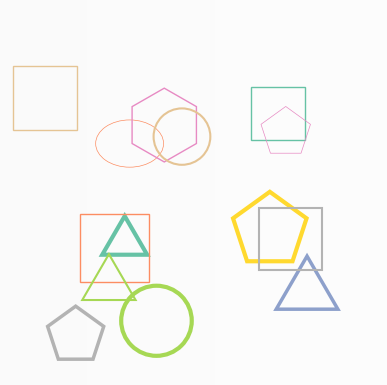[{"shape": "square", "thickness": 1, "radius": 0.35, "center": [0.718, 0.705]}, {"shape": "triangle", "thickness": 3, "radius": 0.33, "center": [0.322, 0.372]}, {"shape": "square", "thickness": 1, "radius": 0.44, "center": [0.295, 0.356]}, {"shape": "oval", "thickness": 0.5, "radius": 0.44, "center": [0.335, 0.627]}, {"shape": "triangle", "thickness": 2.5, "radius": 0.46, "center": [0.792, 0.243]}, {"shape": "pentagon", "thickness": 0.5, "radius": 0.34, "center": [0.737, 0.656]}, {"shape": "hexagon", "thickness": 1, "radius": 0.48, "center": [0.424, 0.675]}, {"shape": "triangle", "thickness": 1.5, "radius": 0.4, "center": [0.281, 0.26]}, {"shape": "circle", "thickness": 3, "radius": 0.46, "center": [0.404, 0.167]}, {"shape": "pentagon", "thickness": 3, "radius": 0.5, "center": [0.696, 0.402]}, {"shape": "circle", "thickness": 1.5, "radius": 0.37, "center": [0.47, 0.645]}, {"shape": "square", "thickness": 1, "radius": 0.42, "center": [0.117, 0.746]}, {"shape": "square", "thickness": 1.5, "radius": 0.4, "center": [0.75, 0.378]}, {"shape": "pentagon", "thickness": 2.5, "radius": 0.38, "center": [0.195, 0.129]}]